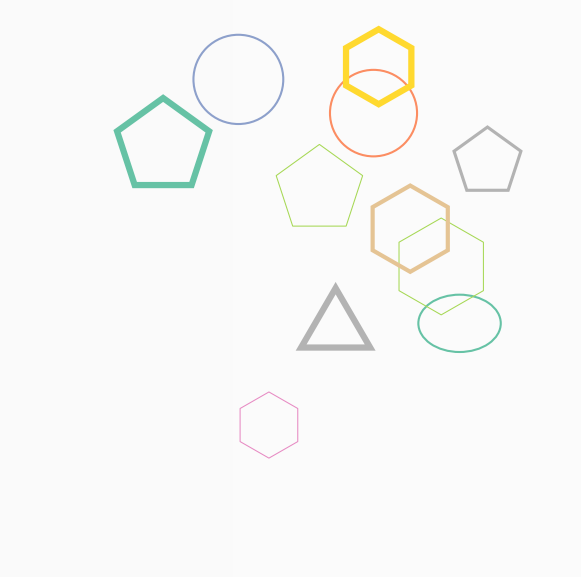[{"shape": "pentagon", "thickness": 3, "radius": 0.42, "center": [0.281, 0.746]}, {"shape": "oval", "thickness": 1, "radius": 0.35, "center": [0.791, 0.439]}, {"shape": "circle", "thickness": 1, "radius": 0.37, "center": [0.643, 0.803]}, {"shape": "circle", "thickness": 1, "radius": 0.39, "center": [0.41, 0.862]}, {"shape": "hexagon", "thickness": 0.5, "radius": 0.29, "center": [0.463, 0.263]}, {"shape": "hexagon", "thickness": 0.5, "radius": 0.42, "center": [0.759, 0.538]}, {"shape": "pentagon", "thickness": 0.5, "radius": 0.39, "center": [0.55, 0.671]}, {"shape": "hexagon", "thickness": 3, "radius": 0.32, "center": [0.652, 0.884]}, {"shape": "hexagon", "thickness": 2, "radius": 0.37, "center": [0.706, 0.603]}, {"shape": "pentagon", "thickness": 1.5, "radius": 0.3, "center": [0.839, 0.719]}, {"shape": "triangle", "thickness": 3, "radius": 0.34, "center": [0.577, 0.432]}]